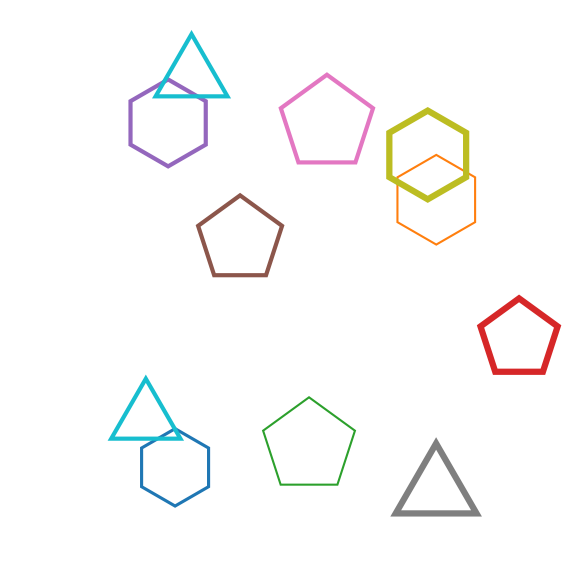[{"shape": "hexagon", "thickness": 1.5, "radius": 0.33, "center": [0.303, 0.19]}, {"shape": "hexagon", "thickness": 1, "radius": 0.39, "center": [0.755, 0.653]}, {"shape": "pentagon", "thickness": 1, "radius": 0.42, "center": [0.535, 0.228]}, {"shape": "pentagon", "thickness": 3, "radius": 0.35, "center": [0.899, 0.412]}, {"shape": "hexagon", "thickness": 2, "radius": 0.38, "center": [0.291, 0.786]}, {"shape": "pentagon", "thickness": 2, "radius": 0.38, "center": [0.416, 0.584]}, {"shape": "pentagon", "thickness": 2, "radius": 0.42, "center": [0.566, 0.786]}, {"shape": "triangle", "thickness": 3, "radius": 0.4, "center": [0.755, 0.15]}, {"shape": "hexagon", "thickness": 3, "radius": 0.38, "center": [0.741, 0.731]}, {"shape": "triangle", "thickness": 2, "radius": 0.36, "center": [0.332, 0.868]}, {"shape": "triangle", "thickness": 2, "radius": 0.35, "center": [0.253, 0.274]}]